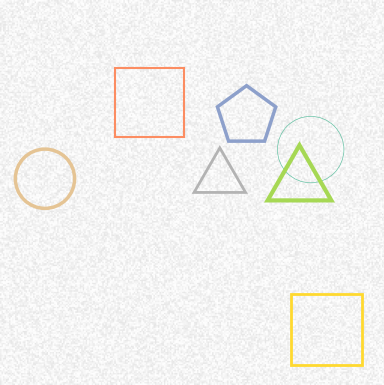[{"shape": "circle", "thickness": 0.5, "radius": 0.43, "center": [0.807, 0.612]}, {"shape": "square", "thickness": 1.5, "radius": 0.45, "center": [0.388, 0.734]}, {"shape": "pentagon", "thickness": 2.5, "radius": 0.4, "center": [0.64, 0.698]}, {"shape": "triangle", "thickness": 3, "radius": 0.48, "center": [0.778, 0.527]}, {"shape": "square", "thickness": 2, "radius": 0.46, "center": [0.849, 0.143]}, {"shape": "circle", "thickness": 2.5, "radius": 0.38, "center": [0.117, 0.536]}, {"shape": "triangle", "thickness": 2, "radius": 0.39, "center": [0.571, 0.539]}]